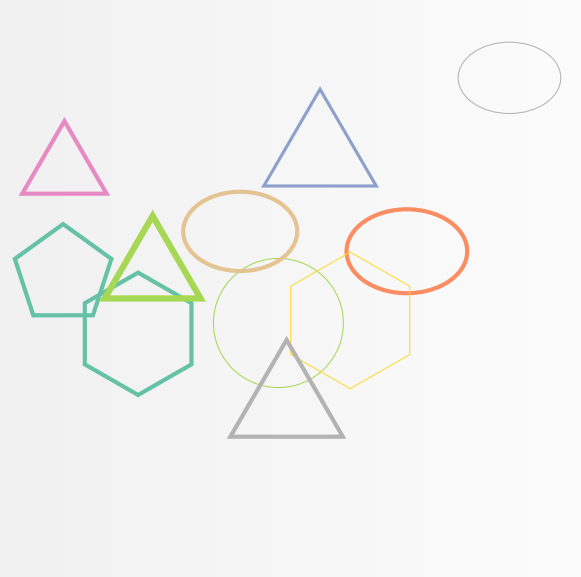[{"shape": "hexagon", "thickness": 2, "radius": 0.53, "center": [0.238, 0.421]}, {"shape": "pentagon", "thickness": 2, "radius": 0.44, "center": [0.109, 0.524]}, {"shape": "oval", "thickness": 2, "radius": 0.52, "center": [0.7, 0.564]}, {"shape": "triangle", "thickness": 1.5, "radius": 0.56, "center": [0.551, 0.733]}, {"shape": "triangle", "thickness": 2, "radius": 0.42, "center": [0.111, 0.706]}, {"shape": "triangle", "thickness": 3, "radius": 0.48, "center": [0.263, 0.53]}, {"shape": "circle", "thickness": 0.5, "radius": 0.56, "center": [0.479, 0.44]}, {"shape": "hexagon", "thickness": 0.5, "radius": 0.59, "center": [0.603, 0.444]}, {"shape": "oval", "thickness": 2, "radius": 0.49, "center": [0.413, 0.598]}, {"shape": "triangle", "thickness": 2, "radius": 0.56, "center": [0.493, 0.299]}, {"shape": "oval", "thickness": 0.5, "radius": 0.44, "center": [0.877, 0.864]}]